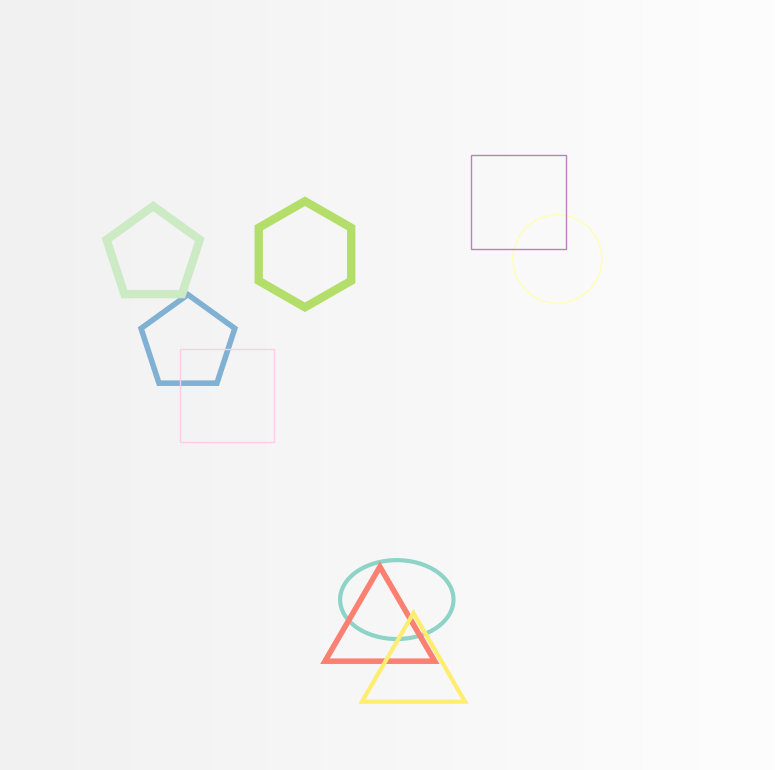[{"shape": "oval", "thickness": 1.5, "radius": 0.37, "center": [0.512, 0.221]}, {"shape": "circle", "thickness": 0.5, "radius": 0.29, "center": [0.719, 0.664]}, {"shape": "triangle", "thickness": 2, "radius": 0.41, "center": [0.49, 0.182]}, {"shape": "pentagon", "thickness": 2, "radius": 0.32, "center": [0.242, 0.554]}, {"shape": "hexagon", "thickness": 3, "radius": 0.34, "center": [0.393, 0.67]}, {"shape": "square", "thickness": 0.5, "radius": 0.3, "center": [0.293, 0.486]}, {"shape": "square", "thickness": 0.5, "radius": 0.31, "center": [0.669, 0.738]}, {"shape": "pentagon", "thickness": 3, "radius": 0.32, "center": [0.198, 0.669]}, {"shape": "triangle", "thickness": 1.5, "radius": 0.38, "center": [0.534, 0.127]}]